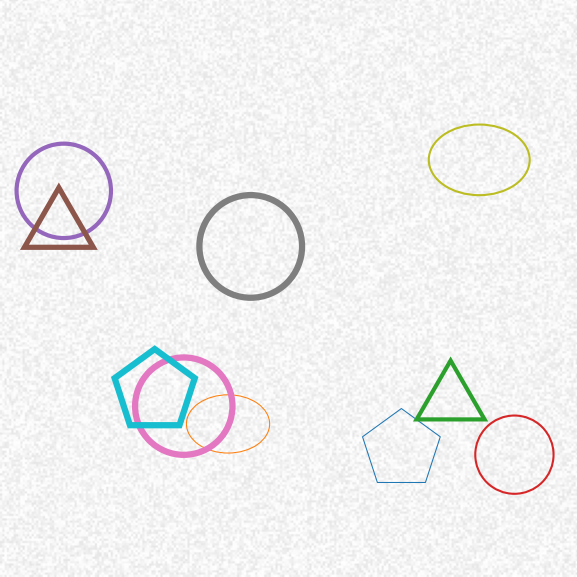[{"shape": "pentagon", "thickness": 0.5, "radius": 0.35, "center": [0.695, 0.221]}, {"shape": "oval", "thickness": 0.5, "radius": 0.36, "center": [0.395, 0.265]}, {"shape": "triangle", "thickness": 2, "radius": 0.34, "center": [0.78, 0.307]}, {"shape": "circle", "thickness": 1, "radius": 0.34, "center": [0.891, 0.212]}, {"shape": "circle", "thickness": 2, "radius": 0.41, "center": [0.11, 0.669]}, {"shape": "triangle", "thickness": 2.5, "radius": 0.34, "center": [0.102, 0.605]}, {"shape": "circle", "thickness": 3, "radius": 0.42, "center": [0.318, 0.296]}, {"shape": "circle", "thickness": 3, "radius": 0.44, "center": [0.434, 0.572]}, {"shape": "oval", "thickness": 1, "radius": 0.44, "center": [0.83, 0.722]}, {"shape": "pentagon", "thickness": 3, "radius": 0.36, "center": [0.268, 0.322]}]